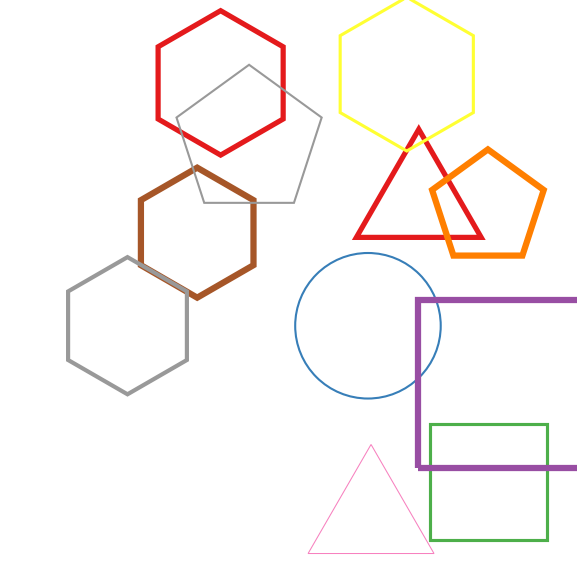[{"shape": "hexagon", "thickness": 2.5, "radius": 0.63, "center": [0.382, 0.856]}, {"shape": "triangle", "thickness": 2.5, "radius": 0.62, "center": [0.725, 0.65]}, {"shape": "circle", "thickness": 1, "radius": 0.63, "center": [0.637, 0.435]}, {"shape": "square", "thickness": 1.5, "radius": 0.51, "center": [0.846, 0.165]}, {"shape": "square", "thickness": 3, "radius": 0.73, "center": [0.869, 0.334]}, {"shape": "pentagon", "thickness": 3, "radius": 0.51, "center": [0.845, 0.639]}, {"shape": "hexagon", "thickness": 1.5, "radius": 0.67, "center": [0.704, 0.871]}, {"shape": "hexagon", "thickness": 3, "radius": 0.56, "center": [0.341, 0.596]}, {"shape": "triangle", "thickness": 0.5, "radius": 0.63, "center": [0.643, 0.104]}, {"shape": "hexagon", "thickness": 2, "radius": 0.59, "center": [0.221, 0.435]}, {"shape": "pentagon", "thickness": 1, "radius": 0.66, "center": [0.431, 0.755]}]